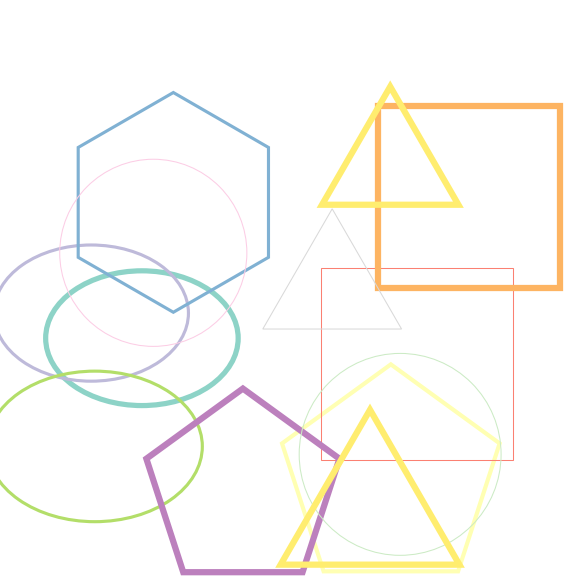[{"shape": "oval", "thickness": 2.5, "radius": 0.83, "center": [0.246, 0.414]}, {"shape": "pentagon", "thickness": 2, "radius": 0.99, "center": [0.677, 0.17]}, {"shape": "oval", "thickness": 1.5, "radius": 0.84, "center": [0.158, 0.457]}, {"shape": "square", "thickness": 0.5, "radius": 0.83, "center": [0.722, 0.369]}, {"shape": "hexagon", "thickness": 1.5, "radius": 0.95, "center": [0.3, 0.649]}, {"shape": "square", "thickness": 3, "radius": 0.79, "center": [0.812, 0.658]}, {"shape": "oval", "thickness": 1.5, "radius": 0.93, "center": [0.164, 0.226]}, {"shape": "circle", "thickness": 0.5, "radius": 0.81, "center": [0.265, 0.561]}, {"shape": "triangle", "thickness": 0.5, "radius": 0.69, "center": [0.575, 0.499]}, {"shape": "pentagon", "thickness": 3, "radius": 0.88, "center": [0.421, 0.15]}, {"shape": "circle", "thickness": 0.5, "radius": 0.87, "center": [0.693, 0.212]}, {"shape": "triangle", "thickness": 3, "radius": 0.89, "center": [0.641, 0.111]}, {"shape": "triangle", "thickness": 3, "radius": 0.68, "center": [0.676, 0.713]}]